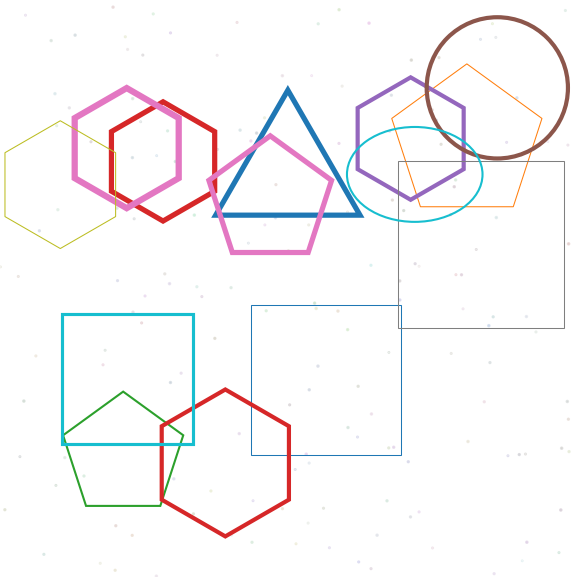[{"shape": "triangle", "thickness": 2.5, "radius": 0.72, "center": [0.498, 0.699]}, {"shape": "square", "thickness": 0.5, "radius": 0.65, "center": [0.565, 0.342]}, {"shape": "pentagon", "thickness": 0.5, "radius": 0.68, "center": [0.808, 0.752]}, {"shape": "pentagon", "thickness": 1, "radius": 0.55, "center": [0.213, 0.212]}, {"shape": "hexagon", "thickness": 2.5, "radius": 0.52, "center": [0.282, 0.72]}, {"shape": "hexagon", "thickness": 2, "radius": 0.64, "center": [0.39, 0.198]}, {"shape": "hexagon", "thickness": 2, "radius": 0.53, "center": [0.711, 0.759]}, {"shape": "circle", "thickness": 2, "radius": 0.61, "center": [0.861, 0.847]}, {"shape": "hexagon", "thickness": 3, "radius": 0.52, "center": [0.219, 0.743]}, {"shape": "pentagon", "thickness": 2.5, "radius": 0.56, "center": [0.468, 0.652]}, {"shape": "square", "thickness": 0.5, "radius": 0.72, "center": [0.833, 0.576]}, {"shape": "hexagon", "thickness": 0.5, "radius": 0.55, "center": [0.104, 0.679]}, {"shape": "oval", "thickness": 1, "radius": 0.59, "center": [0.718, 0.697]}, {"shape": "square", "thickness": 1.5, "radius": 0.56, "center": [0.221, 0.343]}]